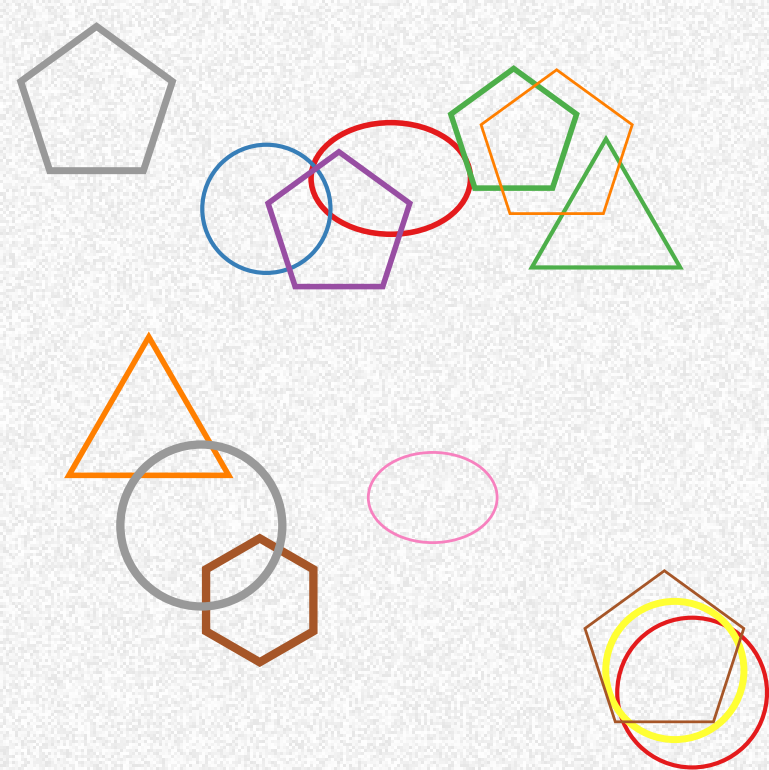[{"shape": "circle", "thickness": 1.5, "radius": 0.49, "center": [0.899, 0.101]}, {"shape": "oval", "thickness": 2, "radius": 0.52, "center": [0.508, 0.768]}, {"shape": "circle", "thickness": 1.5, "radius": 0.42, "center": [0.346, 0.729]}, {"shape": "triangle", "thickness": 1.5, "radius": 0.56, "center": [0.787, 0.708]}, {"shape": "pentagon", "thickness": 2, "radius": 0.43, "center": [0.667, 0.825]}, {"shape": "pentagon", "thickness": 2, "radius": 0.48, "center": [0.44, 0.706]}, {"shape": "triangle", "thickness": 2, "radius": 0.6, "center": [0.193, 0.443]}, {"shape": "pentagon", "thickness": 1, "radius": 0.52, "center": [0.723, 0.806]}, {"shape": "circle", "thickness": 2.5, "radius": 0.45, "center": [0.876, 0.129]}, {"shape": "pentagon", "thickness": 1, "radius": 0.54, "center": [0.863, 0.15]}, {"shape": "hexagon", "thickness": 3, "radius": 0.4, "center": [0.337, 0.22]}, {"shape": "oval", "thickness": 1, "radius": 0.42, "center": [0.562, 0.354]}, {"shape": "pentagon", "thickness": 2.5, "radius": 0.52, "center": [0.125, 0.862]}, {"shape": "circle", "thickness": 3, "radius": 0.53, "center": [0.261, 0.318]}]